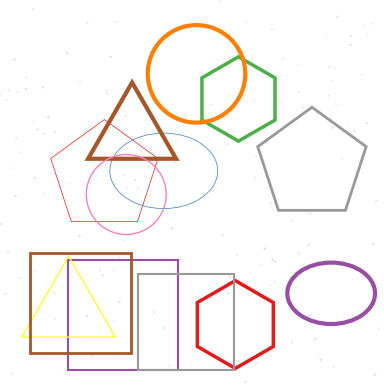[{"shape": "hexagon", "thickness": 2.5, "radius": 0.57, "center": [0.611, 0.157]}, {"shape": "pentagon", "thickness": 0.5, "radius": 0.73, "center": [0.271, 0.543]}, {"shape": "oval", "thickness": 0.5, "radius": 0.7, "center": [0.425, 0.556]}, {"shape": "hexagon", "thickness": 2.5, "radius": 0.55, "center": [0.619, 0.743]}, {"shape": "oval", "thickness": 3, "radius": 0.57, "center": [0.86, 0.238]}, {"shape": "square", "thickness": 1.5, "radius": 0.71, "center": [0.32, 0.181]}, {"shape": "circle", "thickness": 3, "radius": 0.63, "center": [0.51, 0.808]}, {"shape": "triangle", "thickness": 1, "radius": 0.7, "center": [0.178, 0.195]}, {"shape": "triangle", "thickness": 3, "radius": 0.66, "center": [0.343, 0.654]}, {"shape": "square", "thickness": 2, "radius": 0.65, "center": [0.209, 0.212]}, {"shape": "circle", "thickness": 1, "radius": 0.52, "center": [0.328, 0.495]}, {"shape": "pentagon", "thickness": 2, "radius": 0.74, "center": [0.81, 0.573]}, {"shape": "square", "thickness": 1.5, "radius": 0.62, "center": [0.483, 0.164]}]